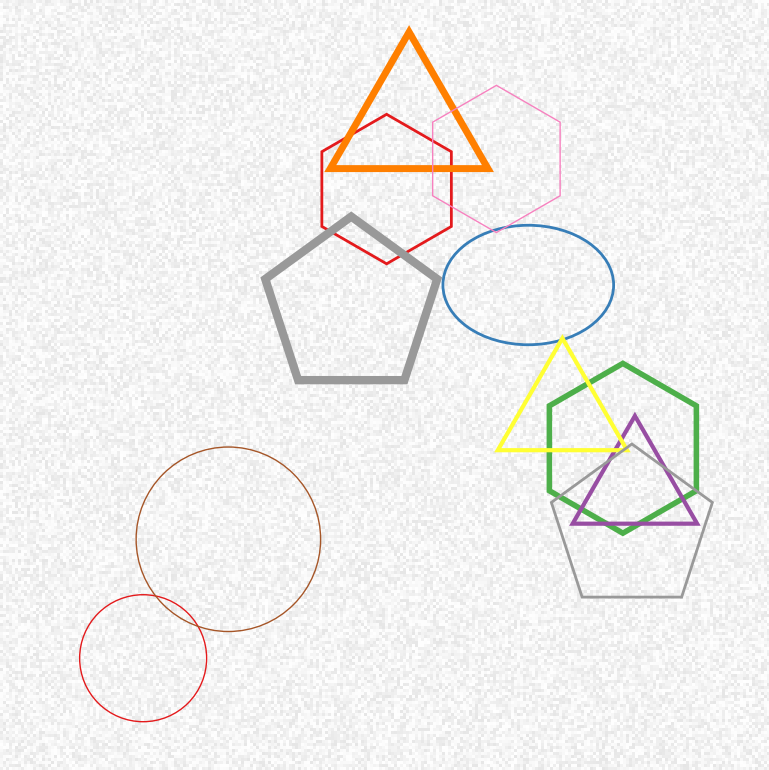[{"shape": "circle", "thickness": 0.5, "radius": 0.41, "center": [0.186, 0.145]}, {"shape": "hexagon", "thickness": 1, "radius": 0.49, "center": [0.502, 0.754]}, {"shape": "oval", "thickness": 1, "radius": 0.55, "center": [0.686, 0.63]}, {"shape": "hexagon", "thickness": 2, "radius": 0.55, "center": [0.809, 0.418]}, {"shape": "triangle", "thickness": 1.5, "radius": 0.47, "center": [0.825, 0.367]}, {"shape": "triangle", "thickness": 2.5, "radius": 0.59, "center": [0.531, 0.84]}, {"shape": "triangle", "thickness": 1.5, "radius": 0.48, "center": [0.73, 0.464]}, {"shape": "circle", "thickness": 0.5, "radius": 0.6, "center": [0.297, 0.3]}, {"shape": "hexagon", "thickness": 0.5, "radius": 0.48, "center": [0.645, 0.794]}, {"shape": "pentagon", "thickness": 3, "radius": 0.59, "center": [0.456, 0.601]}, {"shape": "pentagon", "thickness": 1, "radius": 0.55, "center": [0.821, 0.313]}]